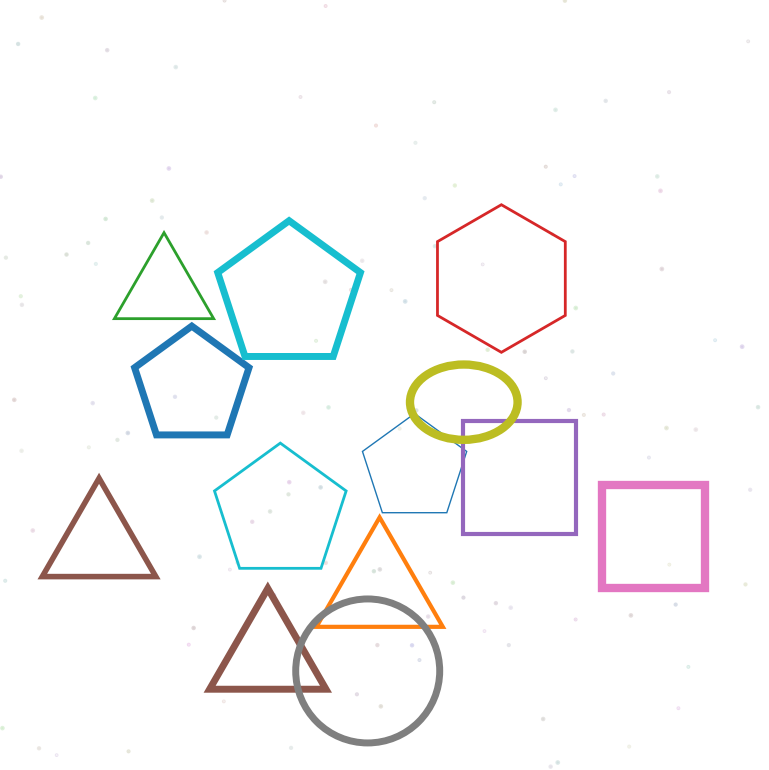[{"shape": "pentagon", "thickness": 0.5, "radius": 0.36, "center": [0.538, 0.392]}, {"shape": "pentagon", "thickness": 2.5, "radius": 0.39, "center": [0.249, 0.498]}, {"shape": "triangle", "thickness": 1.5, "radius": 0.47, "center": [0.493, 0.233]}, {"shape": "triangle", "thickness": 1, "radius": 0.37, "center": [0.213, 0.623]}, {"shape": "hexagon", "thickness": 1, "radius": 0.48, "center": [0.651, 0.638]}, {"shape": "square", "thickness": 1.5, "radius": 0.37, "center": [0.675, 0.38]}, {"shape": "triangle", "thickness": 2.5, "radius": 0.44, "center": [0.348, 0.149]}, {"shape": "triangle", "thickness": 2, "radius": 0.43, "center": [0.129, 0.294]}, {"shape": "square", "thickness": 3, "radius": 0.33, "center": [0.849, 0.303]}, {"shape": "circle", "thickness": 2.5, "radius": 0.47, "center": [0.478, 0.129]}, {"shape": "oval", "thickness": 3, "radius": 0.35, "center": [0.602, 0.478]}, {"shape": "pentagon", "thickness": 2.5, "radius": 0.49, "center": [0.375, 0.616]}, {"shape": "pentagon", "thickness": 1, "radius": 0.45, "center": [0.364, 0.335]}]